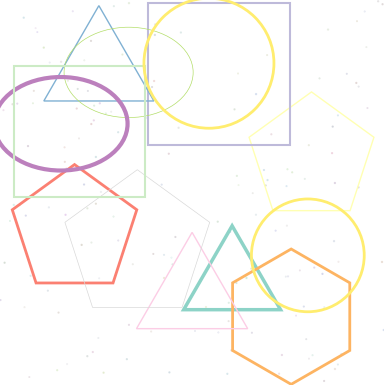[{"shape": "triangle", "thickness": 2.5, "radius": 0.73, "center": [0.603, 0.268]}, {"shape": "pentagon", "thickness": 1, "radius": 0.85, "center": [0.809, 0.591]}, {"shape": "square", "thickness": 1.5, "radius": 0.92, "center": [0.569, 0.807]}, {"shape": "pentagon", "thickness": 2, "radius": 0.85, "center": [0.194, 0.403]}, {"shape": "triangle", "thickness": 1, "radius": 0.83, "center": [0.257, 0.82]}, {"shape": "hexagon", "thickness": 2, "radius": 0.88, "center": [0.756, 0.177]}, {"shape": "oval", "thickness": 0.5, "radius": 0.84, "center": [0.334, 0.812]}, {"shape": "triangle", "thickness": 1, "radius": 0.83, "center": [0.499, 0.23]}, {"shape": "pentagon", "thickness": 0.5, "radius": 0.99, "center": [0.357, 0.361]}, {"shape": "oval", "thickness": 3, "radius": 0.87, "center": [0.158, 0.678]}, {"shape": "square", "thickness": 1.5, "radius": 0.85, "center": [0.207, 0.659]}, {"shape": "circle", "thickness": 2, "radius": 0.84, "center": [0.543, 0.836]}, {"shape": "circle", "thickness": 2, "radius": 0.73, "center": [0.8, 0.337]}]